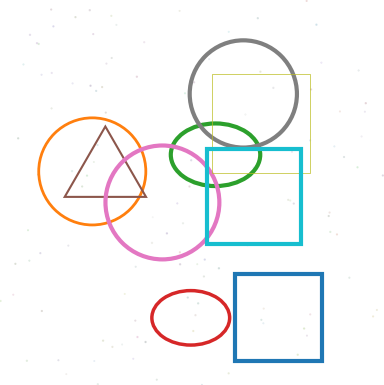[{"shape": "square", "thickness": 3, "radius": 0.56, "center": [0.724, 0.175]}, {"shape": "circle", "thickness": 2, "radius": 0.7, "center": [0.24, 0.555]}, {"shape": "oval", "thickness": 3, "radius": 0.58, "center": [0.56, 0.598]}, {"shape": "oval", "thickness": 2.5, "radius": 0.51, "center": [0.495, 0.174]}, {"shape": "triangle", "thickness": 1.5, "radius": 0.61, "center": [0.274, 0.55]}, {"shape": "circle", "thickness": 3, "radius": 0.74, "center": [0.422, 0.474]}, {"shape": "circle", "thickness": 3, "radius": 0.7, "center": [0.632, 0.756]}, {"shape": "square", "thickness": 0.5, "radius": 0.64, "center": [0.677, 0.679]}, {"shape": "square", "thickness": 3, "radius": 0.61, "center": [0.659, 0.49]}]